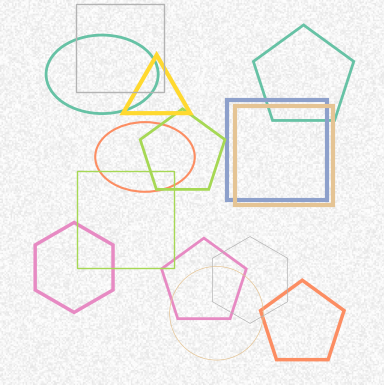[{"shape": "pentagon", "thickness": 2, "radius": 0.69, "center": [0.788, 0.798]}, {"shape": "oval", "thickness": 2, "radius": 0.73, "center": [0.265, 0.807]}, {"shape": "oval", "thickness": 1.5, "radius": 0.65, "center": [0.377, 0.592]}, {"shape": "pentagon", "thickness": 2.5, "radius": 0.57, "center": [0.785, 0.158]}, {"shape": "square", "thickness": 3, "radius": 0.65, "center": [0.72, 0.611]}, {"shape": "pentagon", "thickness": 2, "radius": 0.58, "center": [0.53, 0.266]}, {"shape": "hexagon", "thickness": 2.5, "radius": 0.58, "center": [0.192, 0.305]}, {"shape": "square", "thickness": 1, "radius": 0.63, "center": [0.327, 0.431]}, {"shape": "pentagon", "thickness": 2, "radius": 0.58, "center": [0.474, 0.602]}, {"shape": "triangle", "thickness": 3, "radius": 0.5, "center": [0.407, 0.756]}, {"shape": "square", "thickness": 3, "radius": 0.64, "center": [0.738, 0.596]}, {"shape": "circle", "thickness": 0.5, "radius": 0.61, "center": [0.562, 0.186]}, {"shape": "hexagon", "thickness": 0.5, "radius": 0.56, "center": [0.65, 0.273]}, {"shape": "square", "thickness": 1, "radius": 0.57, "center": [0.311, 0.876]}]